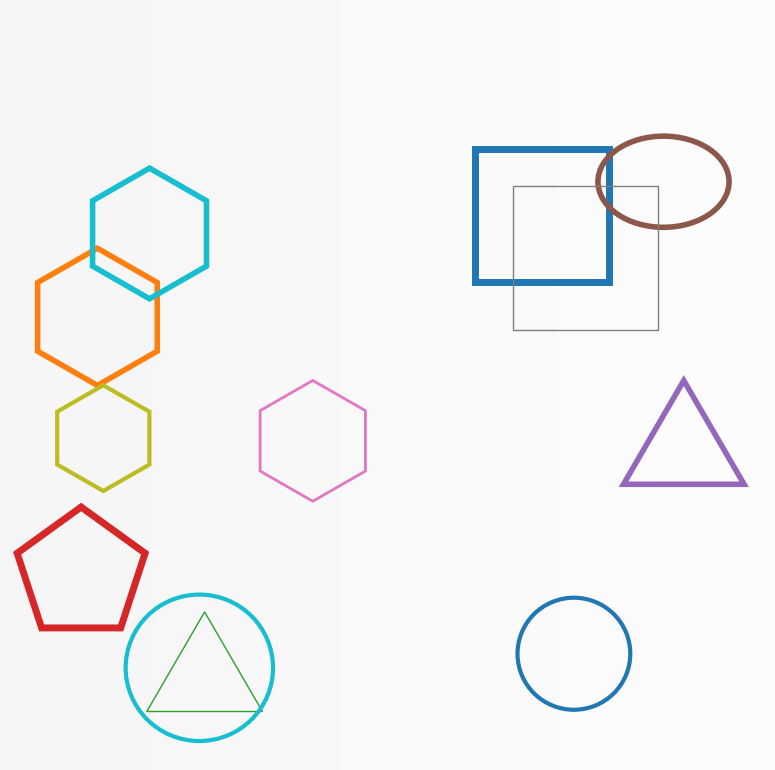[{"shape": "circle", "thickness": 1.5, "radius": 0.36, "center": [0.741, 0.151]}, {"shape": "square", "thickness": 2.5, "radius": 0.43, "center": [0.699, 0.72]}, {"shape": "hexagon", "thickness": 2, "radius": 0.45, "center": [0.126, 0.588]}, {"shape": "triangle", "thickness": 0.5, "radius": 0.43, "center": [0.264, 0.119]}, {"shape": "pentagon", "thickness": 2.5, "radius": 0.43, "center": [0.105, 0.255]}, {"shape": "triangle", "thickness": 2, "radius": 0.45, "center": [0.882, 0.416]}, {"shape": "oval", "thickness": 2, "radius": 0.42, "center": [0.856, 0.764]}, {"shape": "hexagon", "thickness": 1, "radius": 0.39, "center": [0.404, 0.427]}, {"shape": "square", "thickness": 0.5, "radius": 0.47, "center": [0.755, 0.665]}, {"shape": "hexagon", "thickness": 1.5, "radius": 0.34, "center": [0.133, 0.431]}, {"shape": "circle", "thickness": 1.5, "radius": 0.48, "center": [0.257, 0.133]}, {"shape": "hexagon", "thickness": 2, "radius": 0.42, "center": [0.193, 0.697]}]